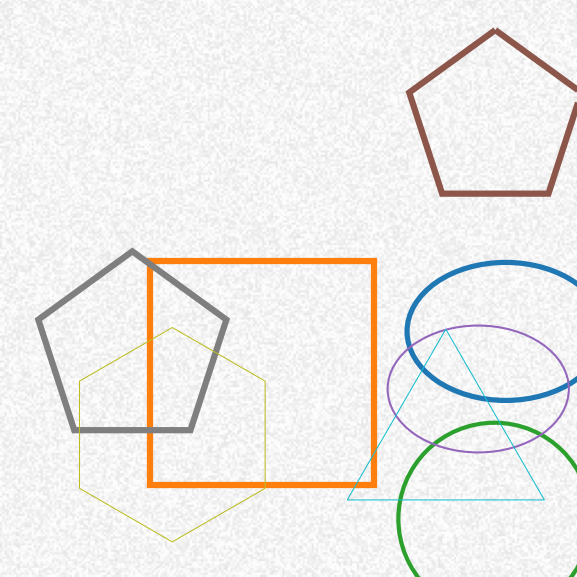[{"shape": "oval", "thickness": 2.5, "radius": 0.85, "center": [0.876, 0.425]}, {"shape": "square", "thickness": 3, "radius": 0.97, "center": [0.453, 0.353]}, {"shape": "circle", "thickness": 2, "radius": 0.83, "center": [0.856, 0.101]}, {"shape": "oval", "thickness": 1, "radius": 0.78, "center": [0.828, 0.326]}, {"shape": "pentagon", "thickness": 3, "radius": 0.78, "center": [0.858, 0.791]}, {"shape": "pentagon", "thickness": 3, "radius": 0.86, "center": [0.229, 0.393]}, {"shape": "hexagon", "thickness": 0.5, "radius": 0.93, "center": [0.298, 0.246]}, {"shape": "triangle", "thickness": 0.5, "radius": 0.99, "center": [0.772, 0.232]}]